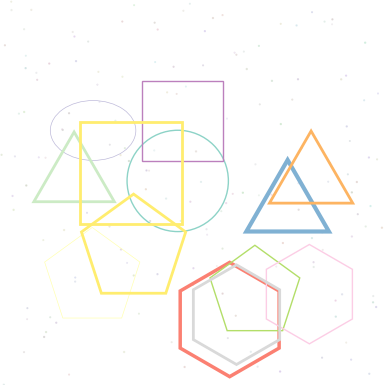[{"shape": "circle", "thickness": 1, "radius": 0.66, "center": [0.462, 0.53]}, {"shape": "pentagon", "thickness": 0.5, "radius": 0.65, "center": [0.24, 0.279]}, {"shape": "oval", "thickness": 0.5, "radius": 0.56, "center": [0.242, 0.661]}, {"shape": "hexagon", "thickness": 2.5, "radius": 0.74, "center": [0.597, 0.17]}, {"shape": "triangle", "thickness": 3, "radius": 0.62, "center": [0.747, 0.461]}, {"shape": "triangle", "thickness": 2, "radius": 0.62, "center": [0.808, 0.535]}, {"shape": "pentagon", "thickness": 1, "radius": 0.61, "center": [0.662, 0.24]}, {"shape": "hexagon", "thickness": 1, "radius": 0.65, "center": [0.804, 0.236]}, {"shape": "hexagon", "thickness": 2, "radius": 0.65, "center": [0.614, 0.183]}, {"shape": "square", "thickness": 1, "radius": 0.52, "center": [0.474, 0.686]}, {"shape": "triangle", "thickness": 2, "radius": 0.6, "center": [0.192, 0.536]}, {"shape": "pentagon", "thickness": 2, "radius": 0.71, "center": [0.347, 0.354]}, {"shape": "square", "thickness": 2, "radius": 0.66, "center": [0.341, 0.551]}]